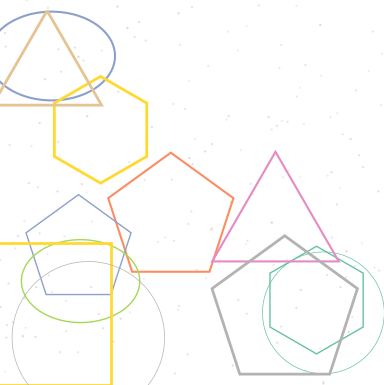[{"shape": "circle", "thickness": 0.5, "radius": 0.79, "center": [0.84, 0.187]}, {"shape": "hexagon", "thickness": 1, "radius": 0.7, "center": [0.822, 0.221]}, {"shape": "pentagon", "thickness": 1.5, "radius": 0.85, "center": [0.444, 0.432]}, {"shape": "pentagon", "thickness": 1, "radius": 0.72, "center": [0.204, 0.351]}, {"shape": "oval", "thickness": 1.5, "radius": 0.82, "center": [0.134, 0.855]}, {"shape": "triangle", "thickness": 1.5, "radius": 0.95, "center": [0.716, 0.416]}, {"shape": "oval", "thickness": 1, "radius": 0.77, "center": [0.209, 0.27]}, {"shape": "square", "thickness": 2, "radius": 0.92, "center": [0.105, 0.185]}, {"shape": "hexagon", "thickness": 2, "radius": 0.69, "center": [0.261, 0.663]}, {"shape": "triangle", "thickness": 2, "radius": 0.82, "center": [0.122, 0.809]}, {"shape": "pentagon", "thickness": 2, "radius": 0.99, "center": [0.74, 0.189]}, {"shape": "circle", "thickness": 0.5, "radius": 0.99, "center": [0.23, 0.123]}]